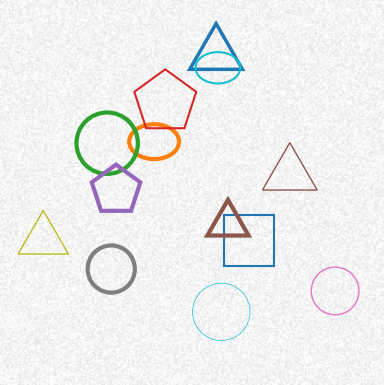[{"shape": "triangle", "thickness": 2.5, "radius": 0.4, "center": [0.561, 0.859]}, {"shape": "square", "thickness": 1.5, "radius": 0.33, "center": [0.647, 0.375]}, {"shape": "oval", "thickness": 3, "radius": 0.32, "center": [0.4, 0.632]}, {"shape": "circle", "thickness": 3, "radius": 0.4, "center": [0.278, 0.628]}, {"shape": "pentagon", "thickness": 1.5, "radius": 0.42, "center": [0.429, 0.735]}, {"shape": "pentagon", "thickness": 3, "radius": 0.33, "center": [0.301, 0.506]}, {"shape": "triangle", "thickness": 3, "radius": 0.31, "center": [0.592, 0.419]}, {"shape": "triangle", "thickness": 1, "radius": 0.41, "center": [0.753, 0.547]}, {"shape": "circle", "thickness": 1, "radius": 0.31, "center": [0.87, 0.244]}, {"shape": "circle", "thickness": 3, "radius": 0.31, "center": [0.289, 0.301]}, {"shape": "triangle", "thickness": 1, "radius": 0.38, "center": [0.112, 0.378]}, {"shape": "circle", "thickness": 0.5, "radius": 0.37, "center": [0.575, 0.19]}, {"shape": "oval", "thickness": 1.5, "radius": 0.29, "center": [0.566, 0.824]}]